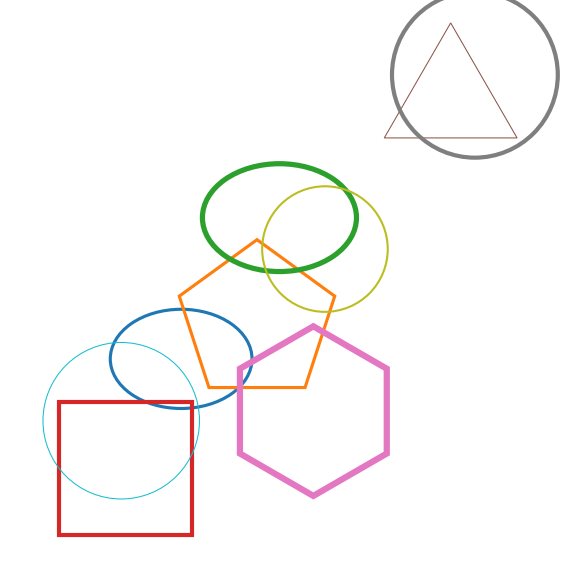[{"shape": "oval", "thickness": 1.5, "radius": 0.61, "center": [0.314, 0.378]}, {"shape": "pentagon", "thickness": 1.5, "radius": 0.71, "center": [0.445, 0.443]}, {"shape": "oval", "thickness": 2.5, "radius": 0.67, "center": [0.484, 0.622]}, {"shape": "square", "thickness": 2, "radius": 0.58, "center": [0.218, 0.188]}, {"shape": "triangle", "thickness": 0.5, "radius": 0.66, "center": [0.78, 0.827]}, {"shape": "hexagon", "thickness": 3, "radius": 0.73, "center": [0.543, 0.287]}, {"shape": "circle", "thickness": 2, "radius": 0.72, "center": [0.822, 0.87]}, {"shape": "circle", "thickness": 1, "radius": 0.54, "center": [0.563, 0.568]}, {"shape": "circle", "thickness": 0.5, "radius": 0.68, "center": [0.21, 0.271]}]